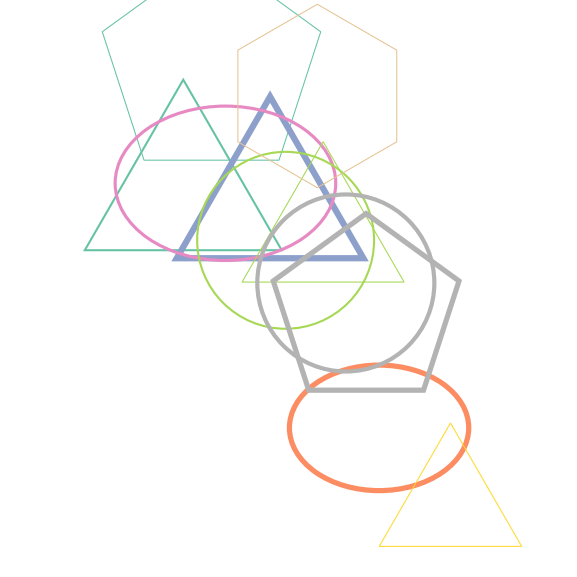[{"shape": "triangle", "thickness": 1, "radius": 0.98, "center": [0.317, 0.664]}, {"shape": "pentagon", "thickness": 0.5, "radius": 0.99, "center": [0.366, 0.883]}, {"shape": "oval", "thickness": 2.5, "radius": 0.78, "center": [0.656, 0.258]}, {"shape": "triangle", "thickness": 3, "radius": 0.93, "center": [0.468, 0.645]}, {"shape": "oval", "thickness": 1.5, "radius": 0.95, "center": [0.39, 0.682]}, {"shape": "triangle", "thickness": 0.5, "radius": 0.81, "center": [0.559, 0.592]}, {"shape": "circle", "thickness": 1, "radius": 0.77, "center": [0.495, 0.583]}, {"shape": "triangle", "thickness": 0.5, "radius": 0.71, "center": [0.78, 0.124]}, {"shape": "hexagon", "thickness": 0.5, "radius": 0.79, "center": [0.549, 0.833]}, {"shape": "pentagon", "thickness": 2.5, "radius": 0.85, "center": [0.634, 0.46]}, {"shape": "circle", "thickness": 2, "radius": 0.77, "center": [0.599, 0.509]}]